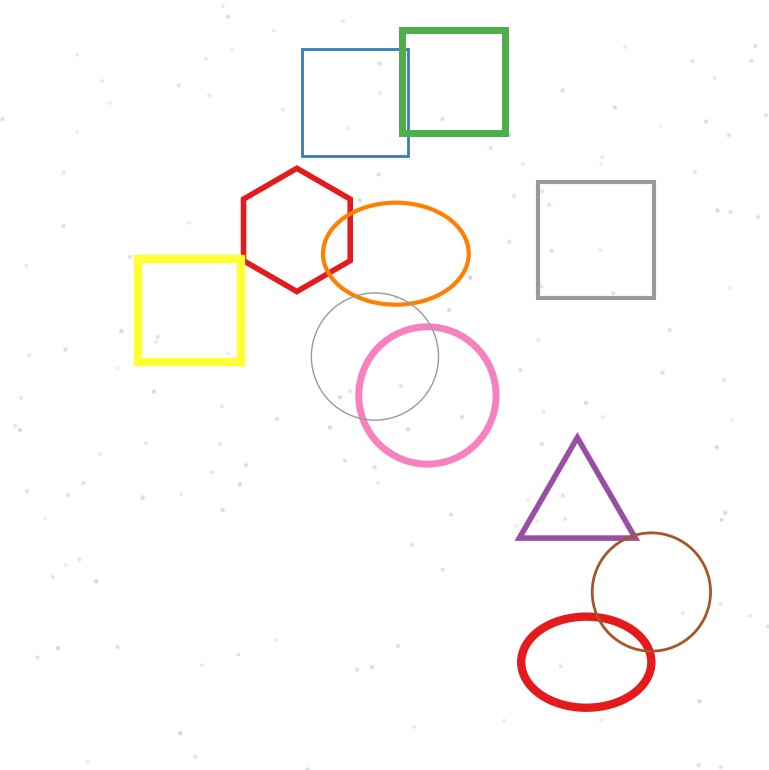[{"shape": "hexagon", "thickness": 2, "radius": 0.4, "center": [0.386, 0.701]}, {"shape": "oval", "thickness": 3, "radius": 0.42, "center": [0.761, 0.14]}, {"shape": "square", "thickness": 1, "radius": 0.34, "center": [0.461, 0.867]}, {"shape": "square", "thickness": 2.5, "radius": 0.33, "center": [0.589, 0.894]}, {"shape": "triangle", "thickness": 2, "radius": 0.43, "center": [0.75, 0.345]}, {"shape": "oval", "thickness": 1.5, "radius": 0.47, "center": [0.514, 0.671]}, {"shape": "square", "thickness": 3, "radius": 0.33, "center": [0.246, 0.597]}, {"shape": "circle", "thickness": 1, "radius": 0.38, "center": [0.846, 0.231]}, {"shape": "circle", "thickness": 2.5, "radius": 0.45, "center": [0.555, 0.486]}, {"shape": "square", "thickness": 1.5, "radius": 0.38, "center": [0.774, 0.688]}, {"shape": "circle", "thickness": 0.5, "radius": 0.41, "center": [0.487, 0.537]}]